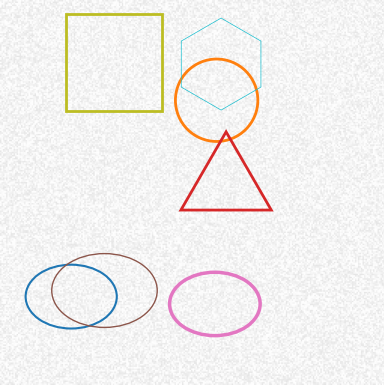[{"shape": "oval", "thickness": 1.5, "radius": 0.59, "center": [0.185, 0.23]}, {"shape": "circle", "thickness": 2, "radius": 0.54, "center": [0.563, 0.74]}, {"shape": "triangle", "thickness": 2, "radius": 0.68, "center": [0.587, 0.522]}, {"shape": "oval", "thickness": 1, "radius": 0.68, "center": [0.271, 0.245]}, {"shape": "oval", "thickness": 2.5, "radius": 0.59, "center": [0.558, 0.211]}, {"shape": "square", "thickness": 2, "radius": 0.63, "center": [0.296, 0.838]}, {"shape": "hexagon", "thickness": 0.5, "radius": 0.6, "center": [0.574, 0.834]}]